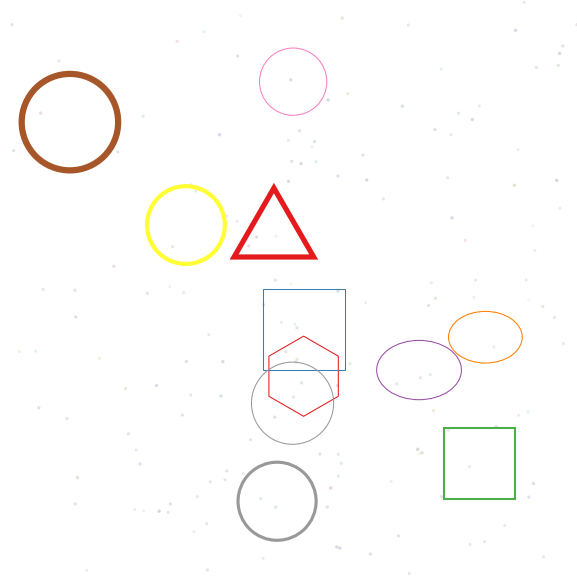[{"shape": "triangle", "thickness": 2.5, "radius": 0.4, "center": [0.474, 0.594]}, {"shape": "hexagon", "thickness": 0.5, "radius": 0.35, "center": [0.526, 0.348]}, {"shape": "square", "thickness": 0.5, "radius": 0.35, "center": [0.526, 0.429]}, {"shape": "square", "thickness": 1, "radius": 0.31, "center": [0.831, 0.197]}, {"shape": "oval", "thickness": 0.5, "radius": 0.37, "center": [0.726, 0.358]}, {"shape": "oval", "thickness": 0.5, "radius": 0.32, "center": [0.84, 0.415]}, {"shape": "circle", "thickness": 2, "radius": 0.34, "center": [0.322, 0.609]}, {"shape": "circle", "thickness": 3, "radius": 0.42, "center": [0.121, 0.788]}, {"shape": "circle", "thickness": 0.5, "radius": 0.29, "center": [0.508, 0.858]}, {"shape": "circle", "thickness": 1.5, "radius": 0.34, "center": [0.48, 0.131]}, {"shape": "circle", "thickness": 0.5, "radius": 0.36, "center": [0.507, 0.301]}]